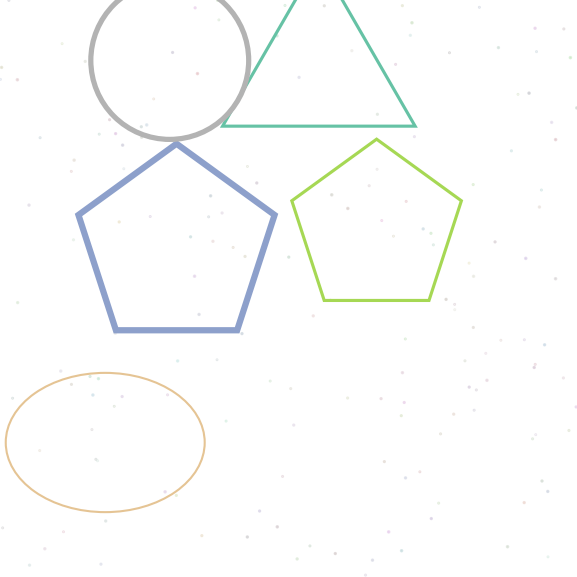[{"shape": "triangle", "thickness": 1.5, "radius": 0.96, "center": [0.552, 0.877]}, {"shape": "pentagon", "thickness": 3, "radius": 0.89, "center": [0.306, 0.572]}, {"shape": "pentagon", "thickness": 1.5, "radius": 0.77, "center": [0.652, 0.604]}, {"shape": "oval", "thickness": 1, "radius": 0.86, "center": [0.182, 0.233]}, {"shape": "circle", "thickness": 2.5, "radius": 0.68, "center": [0.294, 0.894]}]